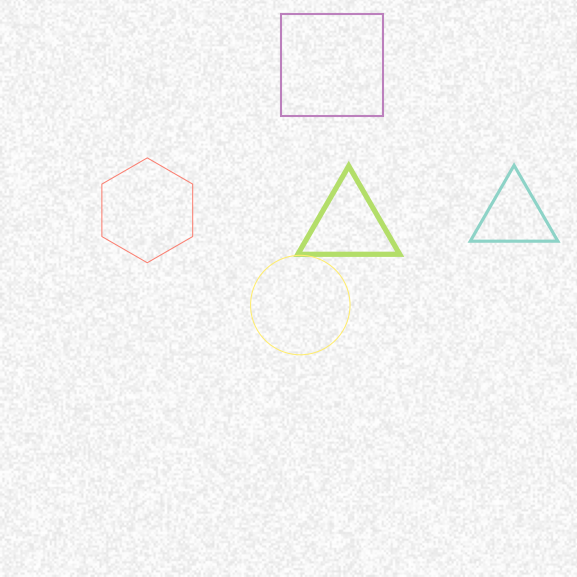[{"shape": "triangle", "thickness": 1.5, "radius": 0.44, "center": [0.89, 0.625]}, {"shape": "hexagon", "thickness": 0.5, "radius": 0.45, "center": [0.255, 0.635]}, {"shape": "triangle", "thickness": 2.5, "radius": 0.51, "center": [0.604, 0.61]}, {"shape": "square", "thickness": 1, "radius": 0.44, "center": [0.575, 0.887]}, {"shape": "circle", "thickness": 0.5, "radius": 0.43, "center": [0.52, 0.471]}]